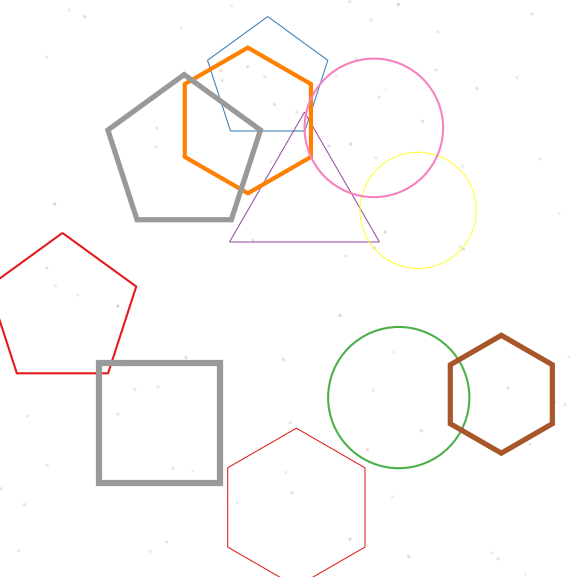[{"shape": "pentagon", "thickness": 1, "radius": 0.67, "center": [0.108, 0.461]}, {"shape": "hexagon", "thickness": 0.5, "radius": 0.69, "center": [0.513, 0.12]}, {"shape": "pentagon", "thickness": 0.5, "radius": 0.55, "center": [0.464, 0.861]}, {"shape": "circle", "thickness": 1, "radius": 0.61, "center": [0.69, 0.311]}, {"shape": "triangle", "thickness": 0.5, "radius": 0.75, "center": [0.527, 0.655]}, {"shape": "hexagon", "thickness": 2, "radius": 0.63, "center": [0.429, 0.791]}, {"shape": "circle", "thickness": 0.5, "radius": 0.5, "center": [0.724, 0.635]}, {"shape": "hexagon", "thickness": 2.5, "radius": 0.51, "center": [0.868, 0.316]}, {"shape": "circle", "thickness": 1, "radius": 0.6, "center": [0.647, 0.778]}, {"shape": "pentagon", "thickness": 2.5, "radius": 0.69, "center": [0.319, 0.731]}, {"shape": "square", "thickness": 3, "radius": 0.52, "center": [0.276, 0.267]}]